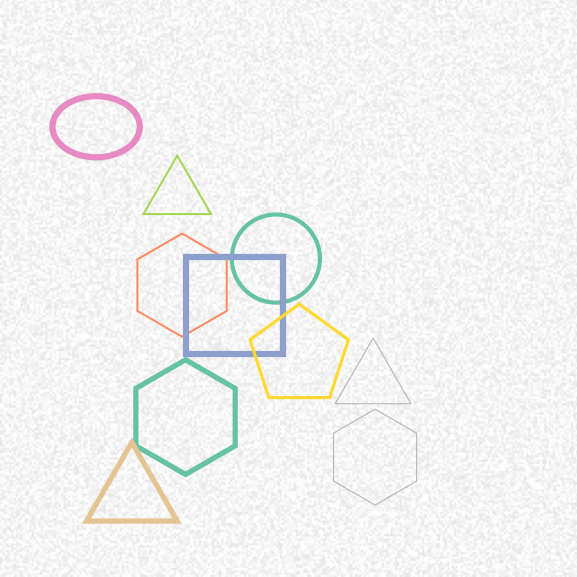[{"shape": "hexagon", "thickness": 2.5, "radius": 0.5, "center": [0.321, 0.277]}, {"shape": "circle", "thickness": 2, "radius": 0.38, "center": [0.478, 0.551]}, {"shape": "hexagon", "thickness": 1, "radius": 0.45, "center": [0.315, 0.505]}, {"shape": "square", "thickness": 3, "radius": 0.42, "center": [0.406, 0.47]}, {"shape": "oval", "thickness": 3, "radius": 0.38, "center": [0.166, 0.78]}, {"shape": "triangle", "thickness": 1, "radius": 0.34, "center": [0.307, 0.662]}, {"shape": "pentagon", "thickness": 1.5, "radius": 0.45, "center": [0.518, 0.383]}, {"shape": "triangle", "thickness": 2.5, "radius": 0.45, "center": [0.228, 0.142]}, {"shape": "hexagon", "thickness": 0.5, "radius": 0.42, "center": [0.65, 0.208]}, {"shape": "triangle", "thickness": 0.5, "radius": 0.38, "center": [0.646, 0.338]}]